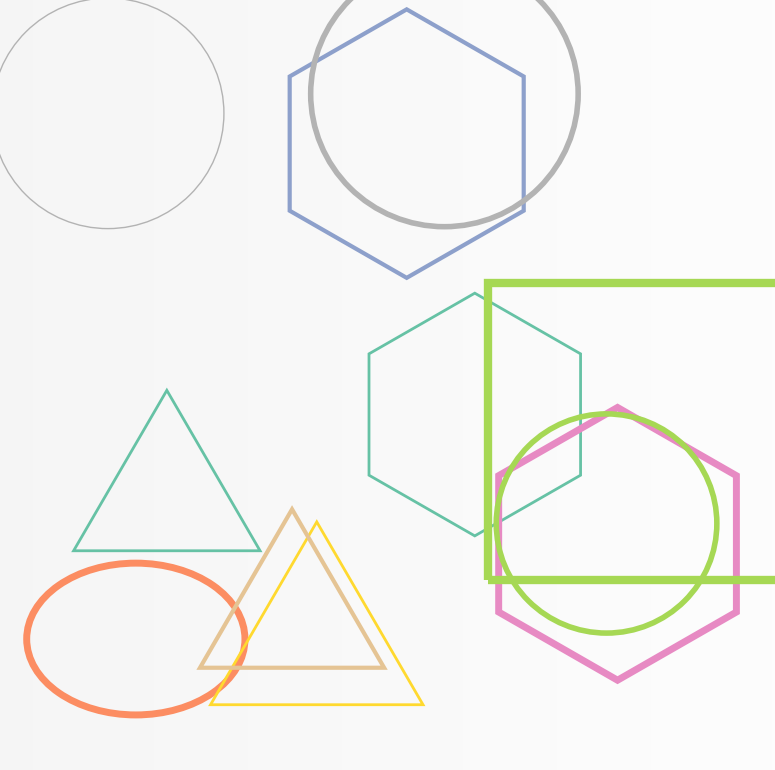[{"shape": "hexagon", "thickness": 1, "radius": 0.79, "center": [0.613, 0.462]}, {"shape": "triangle", "thickness": 1, "radius": 0.69, "center": [0.215, 0.354]}, {"shape": "oval", "thickness": 2.5, "radius": 0.7, "center": [0.175, 0.17]}, {"shape": "hexagon", "thickness": 1.5, "radius": 0.87, "center": [0.525, 0.814]}, {"shape": "hexagon", "thickness": 2.5, "radius": 0.89, "center": [0.797, 0.294]}, {"shape": "circle", "thickness": 2, "radius": 0.71, "center": [0.783, 0.32]}, {"shape": "square", "thickness": 3, "radius": 0.96, "center": [0.823, 0.44]}, {"shape": "triangle", "thickness": 1, "radius": 0.79, "center": [0.409, 0.164]}, {"shape": "triangle", "thickness": 1.5, "radius": 0.69, "center": [0.377, 0.201]}, {"shape": "circle", "thickness": 0.5, "radius": 0.75, "center": [0.139, 0.853]}, {"shape": "circle", "thickness": 2, "radius": 0.86, "center": [0.573, 0.878]}]